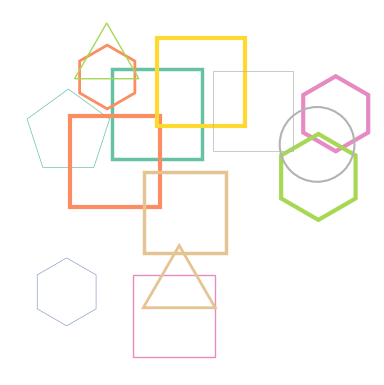[{"shape": "square", "thickness": 2.5, "radius": 0.59, "center": [0.408, 0.704]}, {"shape": "pentagon", "thickness": 0.5, "radius": 0.56, "center": [0.178, 0.656]}, {"shape": "hexagon", "thickness": 2, "radius": 0.41, "center": [0.279, 0.8]}, {"shape": "square", "thickness": 3, "radius": 0.59, "center": [0.299, 0.58]}, {"shape": "hexagon", "thickness": 0.5, "radius": 0.44, "center": [0.173, 0.242]}, {"shape": "hexagon", "thickness": 3, "radius": 0.49, "center": [0.872, 0.705]}, {"shape": "square", "thickness": 1, "radius": 0.53, "center": [0.451, 0.179]}, {"shape": "triangle", "thickness": 1, "radius": 0.48, "center": [0.277, 0.844]}, {"shape": "hexagon", "thickness": 3, "radius": 0.56, "center": [0.827, 0.54]}, {"shape": "square", "thickness": 3, "radius": 0.57, "center": [0.521, 0.787]}, {"shape": "square", "thickness": 2.5, "radius": 0.53, "center": [0.48, 0.449]}, {"shape": "triangle", "thickness": 2, "radius": 0.54, "center": [0.466, 0.255]}, {"shape": "square", "thickness": 0.5, "radius": 0.52, "center": [0.658, 0.712]}, {"shape": "circle", "thickness": 1.5, "radius": 0.49, "center": [0.824, 0.625]}]